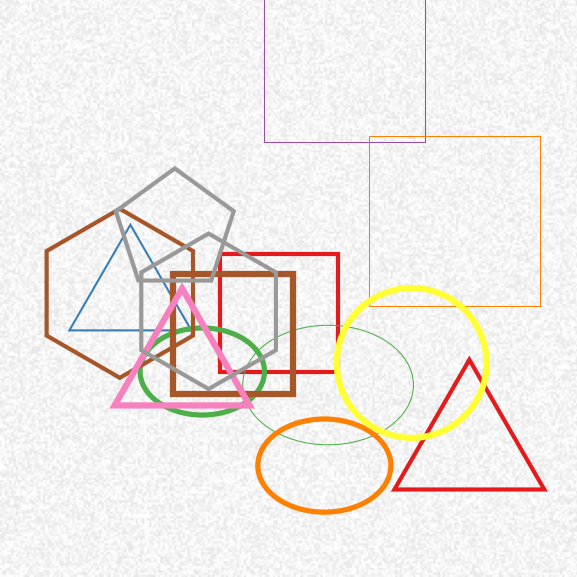[{"shape": "triangle", "thickness": 2, "radius": 0.75, "center": [0.813, 0.226]}, {"shape": "square", "thickness": 2, "radius": 0.51, "center": [0.483, 0.457]}, {"shape": "triangle", "thickness": 1, "radius": 0.61, "center": [0.226, 0.488]}, {"shape": "oval", "thickness": 2.5, "radius": 0.54, "center": [0.35, 0.356]}, {"shape": "oval", "thickness": 0.5, "radius": 0.74, "center": [0.568, 0.332]}, {"shape": "square", "thickness": 0.5, "radius": 0.7, "center": [0.596, 0.892]}, {"shape": "oval", "thickness": 2.5, "radius": 0.58, "center": [0.562, 0.193]}, {"shape": "square", "thickness": 0.5, "radius": 0.74, "center": [0.787, 0.616]}, {"shape": "circle", "thickness": 3, "radius": 0.65, "center": [0.713, 0.371]}, {"shape": "square", "thickness": 3, "radius": 0.52, "center": [0.403, 0.421]}, {"shape": "hexagon", "thickness": 2, "radius": 0.73, "center": [0.207, 0.491]}, {"shape": "triangle", "thickness": 3, "radius": 0.68, "center": [0.315, 0.365]}, {"shape": "pentagon", "thickness": 2, "radius": 0.54, "center": [0.303, 0.6]}, {"shape": "hexagon", "thickness": 2, "radius": 0.67, "center": [0.361, 0.46]}]